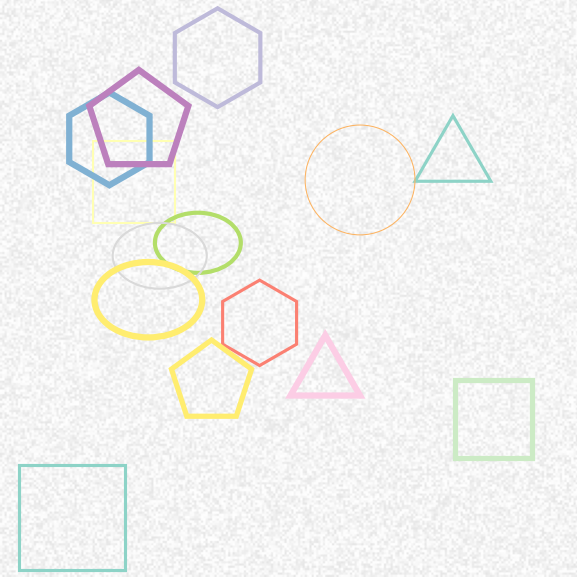[{"shape": "square", "thickness": 1.5, "radius": 0.46, "center": [0.125, 0.104]}, {"shape": "triangle", "thickness": 1.5, "radius": 0.38, "center": [0.784, 0.723]}, {"shape": "square", "thickness": 1, "radius": 0.36, "center": [0.231, 0.684]}, {"shape": "hexagon", "thickness": 2, "radius": 0.43, "center": [0.377, 0.899]}, {"shape": "hexagon", "thickness": 1.5, "radius": 0.37, "center": [0.45, 0.44]}, {"shape": "hexagon", "thickness": 3, "radius": 0.4, "center": [0.189, 0.759]}, {"shape": "circle", "thickness": 0.5, "radius": 0.48, "center": [0.623, 0.688]}, {"shape": "oval", "thickness": 2, "radius": 0.37, "center": [0.343, 0.579]}, {"shape": "triangle", "thickness": 3, "radius": 0.35, "center": [0.563, 0.349]}, {"shape": "oval", "thickness": 1, "radius": 0.41, "center": [0.277, 0.556]}, {"shape": "pentagon", "thickness": 3, "radius": 0.45, "center": [0.24, 0.788]}, {"shape": "square", "thickness": 2.5, "radius": 0.33, "center": [0.854, 0.274]}, {"shape": "pentagon", "thickness": 2.5, "radius": 0.36, "center": [0.366, 0.337]}, {"shape": "oval", "thickness": 3, "radius": 0.47, "center": [0.257, 0.48]}]